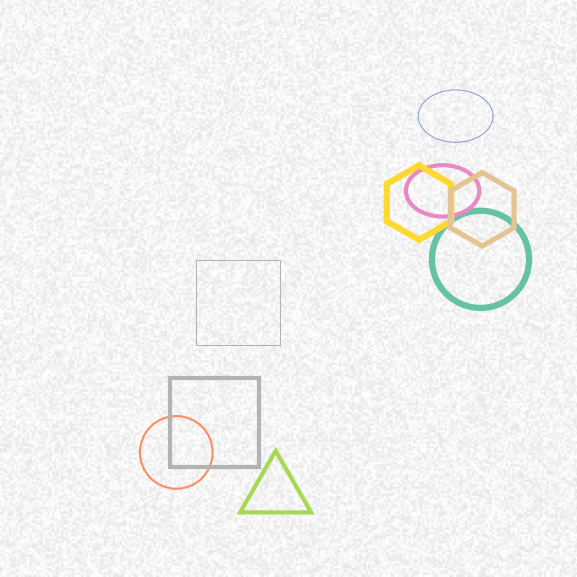[{"shape": "circle", "thickness": 3, "radius": 0.42, "center": [0.832, 0.55]}, {"shape": "circle", "thickness": 1, "radius": 0.31, "center": [0.305, 0.216]}, {"shape": "oval", "thickness": 0.5, "radius": 0.32, "center": [0.789, 0.798]}, {"shape": "oval", "thickness": 2, "radius": 0.32, "center": [0.766, 0.669]}, {"shape": "triangle", "thickness": 2, "radius": 0.35, "center": [0.477, 0.147]}, {"shape": "hexagon", "thickness": 3, "radius": 0.32, "center": [0.726, 0.648]}, {"shape": "hexagon", "thickness": 2.5, "radius": 0.32, "center": [0.835, 0.637]}, {"shape": "square", "thickness": 2, "radius": 0.39, "center": [0.371, 0.267]}, {"shape": "square", "thickness": 0.5, "radius": 0.36, "center": [0.412, 0.476]}]